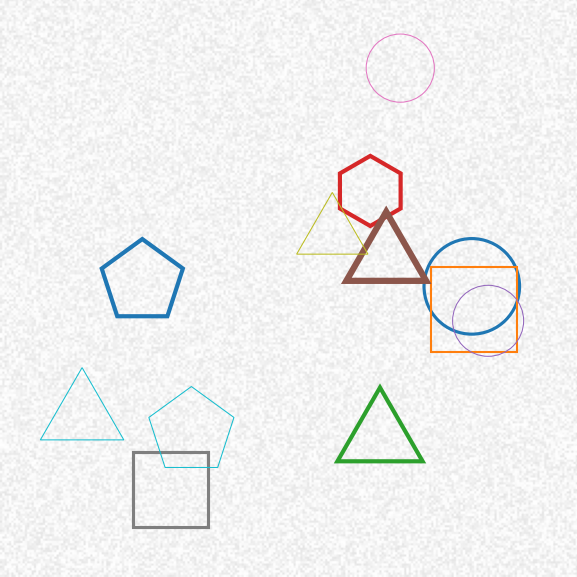[{"shape": "circle", "thickness": 1.5, "radius": 0.41, "center": [0.817, 0.503]}, {"shape": "pentagon", "thickness": 2, "radius": 0.37, "center": [0.246, 0.511]}, {"shape": "square", "thickness": 1, "radius": 0.37, "center": [0.821, 0.463]}, {"shape": "triangle", "thickness": 2, "radius": 0.43, "center": [0.658, 0.243]}, {"shape": "hexagon", "thickness": 2, "radius": 0.3, "center": [0.641, 0.668]}, {"shape": "circle", "thickness": 0.5, "radius": 0.31, "center": [0.845, 0.444]}, {"shape": "triangle", "thickness": 3, "radius": 0.4, "center": [0.669, 0.553]}, {"shape": "circle", "thickness": 0.5, "radius": 0.3, "center": [0.693, 0.881]}, {"shape": "square", "thickness": 1.5, "radius": 0.32, "center": [0.296, 0.151]}, {"shape": "triangle", "thickness": 0.5, "radius": 0.36, "center": [0.575, 0.595]}, {"shape": "pentagon", "thickness": 0.5, "radius": 0.39, "center": [0.331, 0.252]}, {"shape": "triangle", "thickness": 0.5, "radius": 0.42, "center": [0.142, 0.279]}]